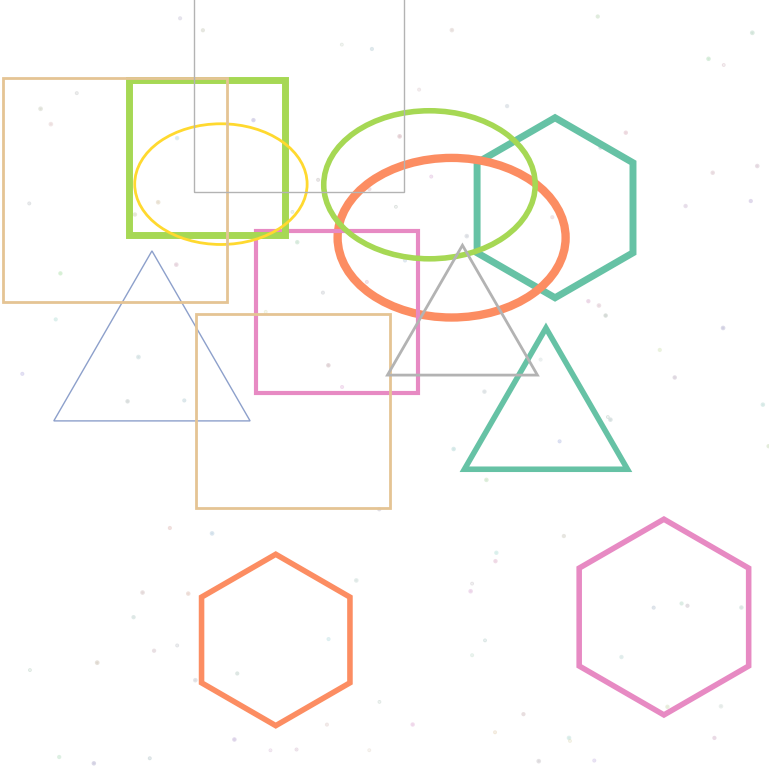[{"shape": "hexagon", "thickness": 2.5, "radius": 0.58, "center": [0.721, 0.73]}, {"shape": "triangle", "thickness": 2, "radius": 0.61, "center": [0.709, 0.452]}, {"shape": "oval", "thickness": 3, "radius": 0.74, "center": [0.587, 0.691]}, {"shape": "hexagon", "thickness": 2, "radius": 0.56, "center": [0.358, 0.169]}, {"shape": "triangle", "thickness": 0.5, "radius": 0.74, "center": [0.197, 0.527]}, {"shape": "hexagon", "thickness": 2, "radius": 0.64, "center": [0.862, 0.199]}, {"shape": "square", "thickness": 1.5, "radius": 0.53, "center": [0.438, 0.595]}, {"shape": "square", "thickness": 2.5, "radius": 0.51, "center": [0.269, 0.795]}, {"shape": "oval", "thickness": 2, "radius": 0.69, "center": [0.558, 0.76]}, {"shape": "oval", "thickness": 1, "radius": 0.56, "center": [0.287, 0.761]}, {"shape": "square", "thickness": 1, "radius": 0.63, "center": [0.38, 0.466]}, {"shape": "square", "thickness": 1, "radius": 0.73, "center": [0.149, 0.753]}, {"shape": "triangle", "thickness": 1, "radius": 0.56, "center": [0.601, 0.569]}, {"shape": "square", "thickness": 0.5, "radius": 0.68, "center": [0.388, 0.887]}]